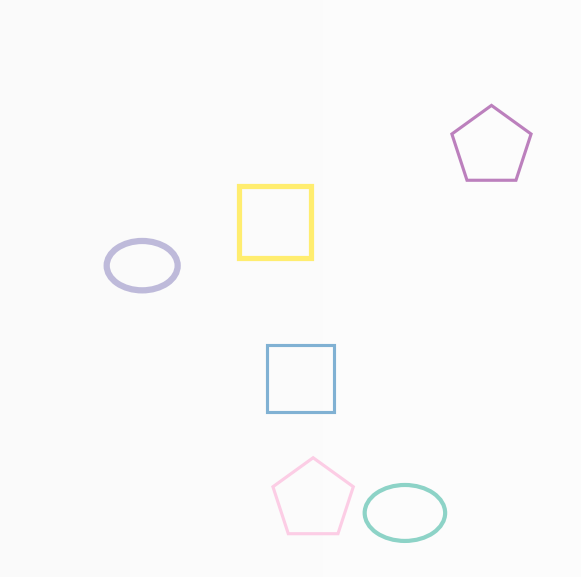[{"shape": "oval", "thickness": 2, "radius": 0.35, "center": [0.697, 0.111]}, {"shape": "oval", "thickness": 3, "radius": 0.31, "center": [0.245, 0.539]}, {"shape": "square", "thickness": 1.5, "radius": 0.29, "center": [0.517, 0.344]}, {"shape": "pentagon", "thickness": 1.5, "radius": 0.36, "center": [0.539, 0.134]}, {"shape": "pentagon", "thickness": 1.5, "radius": 0.36, "center": [0.846, 0.745]}, {"shape": "square", "thickness": 2.5, "radius": 0.31, "center": [0.473, 0.615]}]